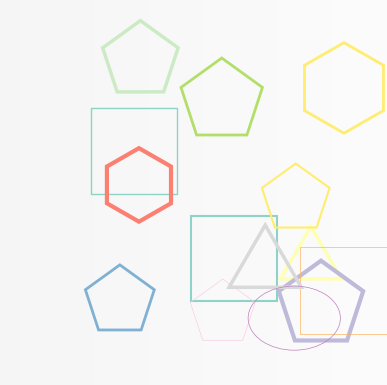[{"shape": "square", "thickness": 1, "radius": 0.56, "center": [0.347, 0.607]}, {"shape": "square", "thickness": 1.5, "radius": 0.55, "center": [0.604, 0.329]}, {"shape": "triangle", "thickness": 2.5, "radius": 0.45, "center": [0.802, 0.321]}, {"shape": "pentagon", "thickness": 3, "radius": 0.57, "center": [0.828, 0.208]}, {"shape": "hexagon", "thickness": 3, "radius": 0.48, "center": [0.359, 0.52]}, {"shape": "pentagon", "thickness": 2, "radius": 0.47, "center": [0.309, 0.219]}, {"shape": "square", "thickness": 0.5, "radius": 0.57, "center": [0.888, 0.245]}, {"shape": "pentagon", "thickness": 2, "radius": 0.55, "center": [0.572, 0.739]}, {"shape": "pentagon", "thickness": 0.5, "radius": 0.44, "center": [0.575, 0.187]}, {"shape": "triangle", "thickness": 2.5, "radius": 0.54, "center": [0.684, 0.308]}, {"shape": "oval", "thickness": 0.5, "radius": 0.6, "center": [0.759, 0.174]}, {"shape": "pentagon", "thickness": 2.5, "radius": 0.51, "center": [0.362, 0.844]}, {"shape": "hexagon", "thickness": 2, "radius": 0.59, "center": [0.888, 0.772]}, {"shape": "pentagon", "thickness": 1.5, "radius": 0.46, "center": [0.763, 0.483]}]